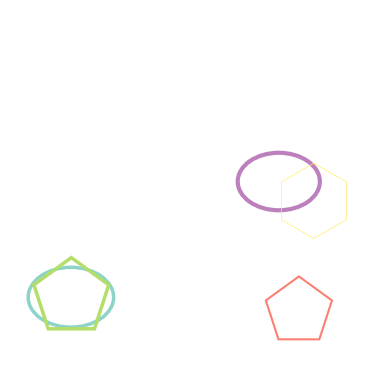[{"shape": "oval", "thickness": 2.5, "radius": 0.55, "center": [0.184, 0.228]}, {"shape": "pentagon", "thickness": 1.5, "radius": 0.45, "center": [0.776, 0.192]}, {"shape": "pentagon", "thickness": 2.5, "radius": 0.51, "center": [0.185, 0.229]}, {"shape": "oval", "thickness": 3, "radius": 0.53, "center": [0.724, 0.529]}, {"shape": "hexagon", "thickness": 0.5, "radius": 0.49, "center": [0.815, 0.478]}]